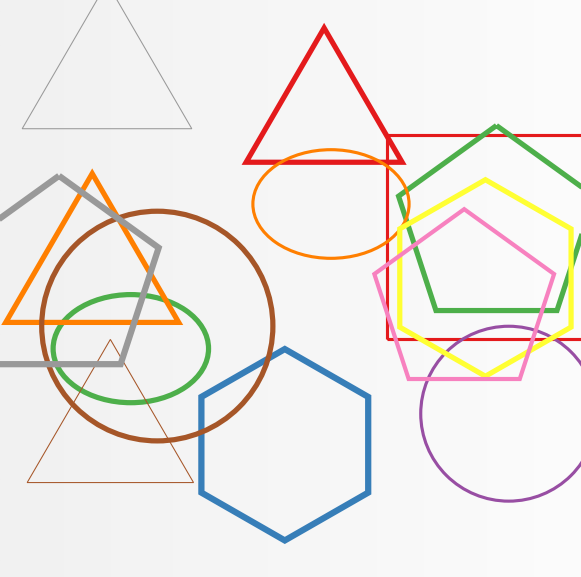[{"shape": "square", "thickness": 1.5, "radius": 0.89, "center": [0.842, 0.589]}, {"shape": "triangle", "thickness": 2.5, "radius": 0.77, "center": [0.558, 0.796]}, {"shape": "hexagon", "thickness": 3, "radius": 0.83, "center": [0.49, 0.229]}, {"shape": "oval", "thickness": 2.5, "radius": 0.67, "center": [0.225, 0.395]}, {"shape": "pentagon", "thickness": 2.5, "radius": 0.89, "center": [0.854, 0.605]}, {"shape": "circle", "thickness": 1.5, "radius": 0.76, "center": [0.875, 0.283]}, {"shape": "triangle", "thickness": 2.5, "radius": 0.86, "center": [0.159, 0.527]}, {"shape": "oval", "thickness": 1.5, "radius": 0.67, "center": [0.569, 0.646]}, {"shape": "hexagon", "thickness": 2.5, "radius": 0.85, "center": [0.835, 0.518]}, {"shape": "triangle", "thickness": 0.5, "radius": 0.83, "center": [0.19, 0.246]}, {"shape": "circle", "thickness": 2.5, "radius": 0.99, "center": [0.271, 0.435]}, {"shape": "pentagon", "thickness": 2, "radius": 0.81, "center": [0.799, 0.474]}, {"shape": "pentagon", "thickness": 3, "radius": 0.9, "center": [0.101, 0.514]}, {"shape": "triangle", "thickness": 0.5, "radius": 0.84, "center": [0.184, 0.86]}]